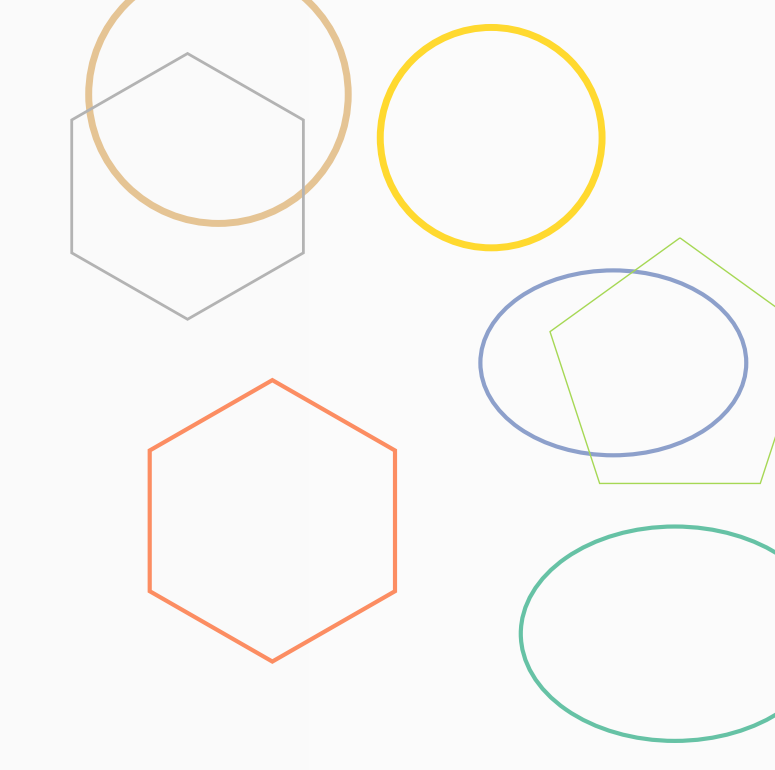[{"shape": "oval", "thickness": 1.5, "radius": 0.99, "center": [0.871, 0.177]}, {"shape": "hexagon", "thickness": 1.5, "radius": 0.91, "center": [0.351, 0.324]}, {"shape": "oval", "thickness": 1.5, "radius": 0.86, "center": [0.791, 0.529]}, {"shape": "pentagon", "thickness": 0.5, "radius": 0.88, "center": [0.877, 0.515]}, {"shape": "circle", "thickness": 2.5, "radius": 0.72, "center": [0.634, 0.821]}, {"shape": "circle", "thickness": 2.5, "radius": 0.84, "center": [0.282, 0.877]}, {"shape": "hexagon", "thickness": 1, "radius": 0.86, "center": [0.242, 0.758]}]